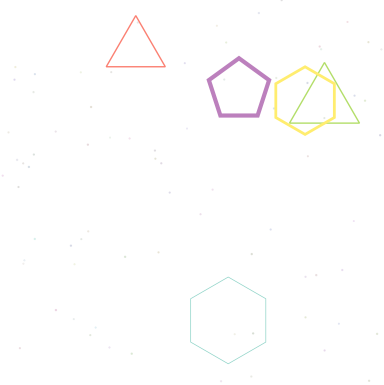[{"shape": "hexagon", "thickness": 0.5, "radius": 0.56, "center": [0.593, 0.168]}, {"shape": "triangle", "thickness": 1, "radius": 0.44, "center": [0.353, 0.871]}, {"shape": "triangle", "thickness": 1, "radius": 0.52, "center": [0.843, 0.733]}, {"shape": "pentagon", "thickness": 3, "radius": 0.41, "center": [0.621, 0.766]}, {"shape": "hexagon", "thickness": 2, "radius": 0.44, "center": [0.792, 0.739]}]